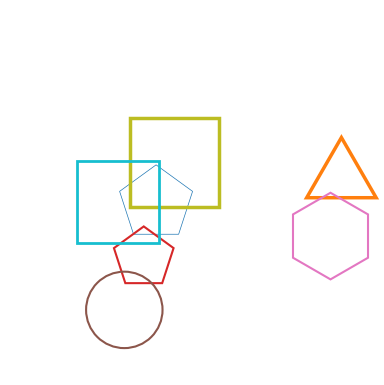[{"shape": "pentagon", "thickness": 0.5, "radius": 0.5, "center": [0.405, 0.472]}, {"shape": "triangle", "thickness": 2.5, "radius": 0.52, "center": [0.887, 0.539]}, {"shape": "pentagon", "thickness": 1.5, "radius": 0.41, "center": [0.373, 0.33]}, {"shape": "circle", "thickness": 1.5, "radius": 0.5, "center": [0.323, 0.195]}, {"shape": "hexagon", "thickness": 1.5, "radius": 0.56, "center": [0.858, 0.387]}, {"shape": "square", "thickness": 2.5, "radius": 0.58, "center": [0.453, 0.578]}, {"shape": "square", "thickness": 2, "radius": 0.53, "center": [0.307, 0.475]}]